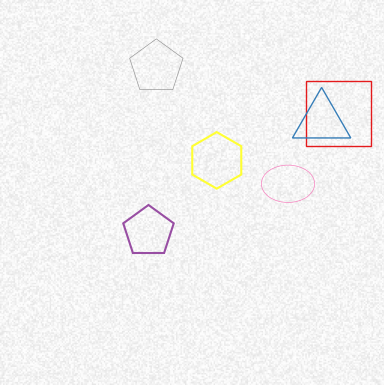[{"shape": "square", "thickness": 1, "radius": 0.42, "center": [0.88, 0.705]}, {"shape": "triangle", "thickness": 1, "radius": 0.44, "center": [0.835, 0.685]}, {"shape": "pentagon", "thickness": 1.5, "radius": 0.34, "center": [0.386, 0.399]}, {"shape": "hexagon", "thickness": 1.5, "radius": 0.37, "center": [0.563, 0.583]}, {"shape": "oval", "thickness": 0.5, "radius": 0.35, "center": [0.748, 0.523]}, {"shape": "pentagon", "thickness": 0.5, "radius": 0.36, "center": [0.406, 0.826]}]